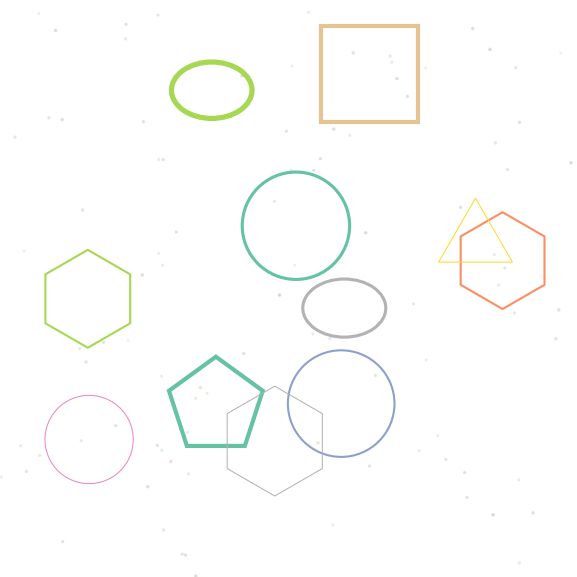[{"shape": "pentagon", "thickness": 2, "radius": 0.43, "center": [0.374, 0.296]}, {"shape": "circle", "thickness": 1.5, "radius": 0.46, "center": [0.512, 0.608]}, {"shape": "hexagon", "thickness": 1, "radius": 0.42, "center": [0.87, 0.548]}, {"shape": "circle", "thickness": 1, "radius": 0.46, "center": [0.591, 0.3]}, {"shape": "circle", "thickness": 0.5, "radius": 0.38, "center": [0.154, 0.238]}, {"shape": "hexagon", "thickness": 1, "radius": 0.42, "center": [0.152, 0.482]}, {"shape": "oval", "thickness": 2.5, "radius": 0.35, "center": [0.367, 0.843]}, {"shape": "triangle", "thickness": 0.5, "radius": 0.37, "center": [0.823, 0.582]}, {"shape": "square", "thickness": 2, "radius": 0.42, "center": [0.64, 0.872]}, {"shape": "oval", "thickness": 1.5, "radius": 0.36, "center": [0.596, 0.466]}, {"shape": "hexagon", "thickness": 0.5, "radius": 0.48, "center": [0.476, 0.235]}]